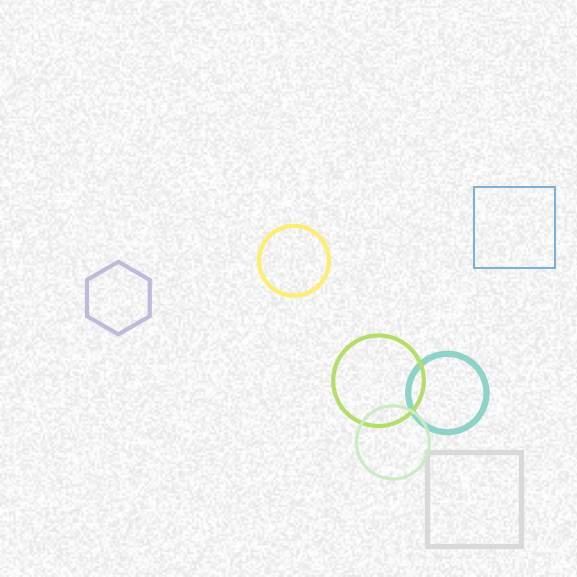[{"shape": "circle", "thickness": 3, "radius": 0.34, "center": [0.775, 0.319]}, {"shape": "hexagon", "thickness": 2, "radius": 0.31, "center": [0.205, 0.483]}, {"shape": "square", "thickness": 1, "radius": 0.35, "center": [0.891, 0.606]}, {"shape": "circle", "thickness": 2, "radius": 0.39, "center": [0.655, 0.34]}, {"shape": "square", "thickness": 2.5, "radius": 0.4, "center": [0.821, 0.135]}, {"shape": "circle", "thickness": 1.5, "radius": 0.32, "center": [0.68, 0.233]}, {"shape": "circle", "thickness": 2, "radius": 0.3, "center": [0.509, 0.548]}]